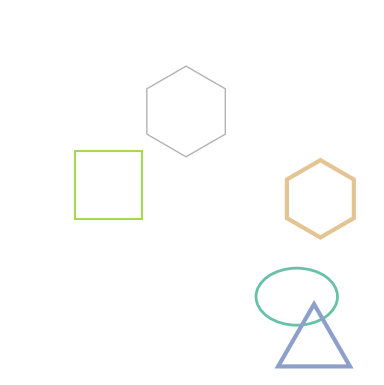[{"shape": "oval", "thickness": 2, "radius": 0.53, "center": [0.771, 0.229]}, {"shape": "triangle", "thickness": 3, "radius": 0.54, "center": [0.816, 0.102]}, {"shape": "square", "thickness": 1.5, "radius": 0.44, "center": [0.281, 0.519]}, {"shape": "hexagon", "thickness": 3, "radius": 0.5, "center": [0.832, 0.484]}, {"shape": "hexagon", "thickness": 1, "radius": 0.59, "center": [0.483, 0.71]}]